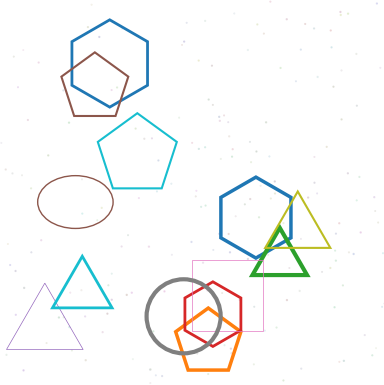[{"shape": "hexagon", "thickness": 2, "radius": 0.57, "center": [0.285, 0.835]}, {"shape": "hexagon", "thickness": 2.5, "radius": 0.53, "center": [0.665, 0.435]}, {"shape": "pentagon", "thickness": 2.5, "radius": 0.45, "center": [0.541, 0.111]}, {"shape": "triangle", "thickness": 3, "radius": 0.41, "center": [0.727, 0.326]}, {"shape": "hexagon", "thickness": 2, "radius": 0.42, "center": [0.553, 0.184]}, {"shape": "triangle", "thickness": 0.5, "radius": 0.57, "center": [0.116, 0.15]}, {"shape": "oval", "thickness": 1, "radius": 0.49, "center": [0.196, 0.475]}, {"shape": "pentagon", "thickness": 1.5, "radius": 0.46, "center": [0.246, 0.773]}, {"shape": "square", "thickness": 0.5, "radius": 0.46, "center": [0.591, 0.233]}, {"shape": "circle", "thickness": 3, "radius": 0.48, "center": [0.477, 0.178]}, {"shape": "triangle", "thickness": 1.5, "radius": 0.49, "center": [0.773, 0.405]}, {"shape": "triangle", "thickness": 2, "radius": 0.45, "center": [0.214, 0.245]}, {"shape": "pentagon", "thickness": 1.5, "radius": 0.54, "center": [0.357, 0.598]}]